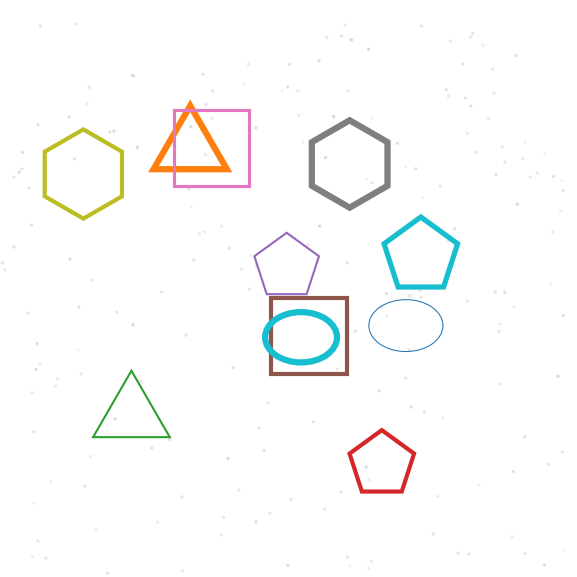[{"shape": "oval", "thickness": 0.5, "radius": 0.32, "center": [0.703, 0.435]}, {"shape": "triangle", "thickness": 3, "radius": 0.37, "center": [0.329, 0.743]}, {"shape": "triangle", "thickness": 1, "radius": 0.38, "center": [0.228, 0.281]}, {"shape": "pentagon", "thickness": 2, "radius": 0.29, "center": [0.661, 0.196]}, {"shape": "pentagon", "thickness": 1, "radius": 0.29, "center": [0.496, 0.537]}, {"shape": "square", "thickness": 2, "radius": 0.33, "center": [0.535, 0.417]}, {"shape": "square", "thickness": 1.5, "radius": 0.33, "center": [0.366, 0.743]}, {"shape": "hexagon", "thickness": 3, "radius": 0.38, "center": [0.605, 0.715]}, {"shape": "hexagon", "thickness": 2, "radius": 0.39, "center": [0.144, 0.698]}, {"shape": "pentagon", "thickness": 2.5, "radius": 0.33, "center": [0.729, 0.556]}, {"shape": "oval", "thickness": 3, "radius": 0.31, "center": [0.521, 0.415]}]